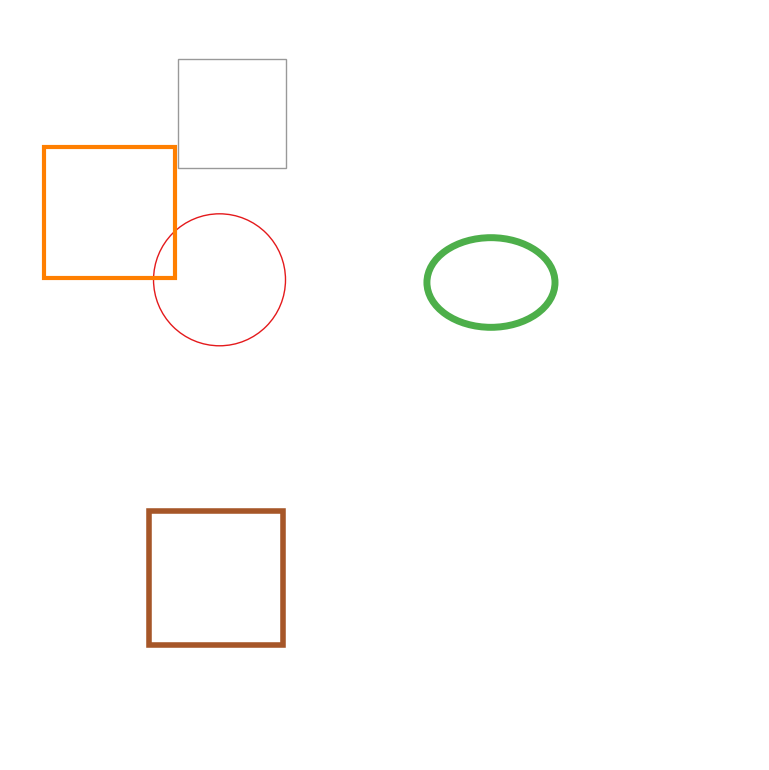[{"shape": "circle", "thickness": 0.5, "radius": 0.43, "center": [0.285, 0.637]}, {"shape": "oval", "thickness": 2.5, "radius": 0.42, "center": [0.638, 0.633]}, {"shape": "square", "thickness": 1.5, "radius": 0.42, "center": [0.142, 0.724]}, {"shape": "square", "thickness": 2, "radius": 0.43, "center": [0.28, 0.249]}, {"shape": "square", "thickness": 0.5, "radius": 0.35, "center": [0.301, 0.853]}]